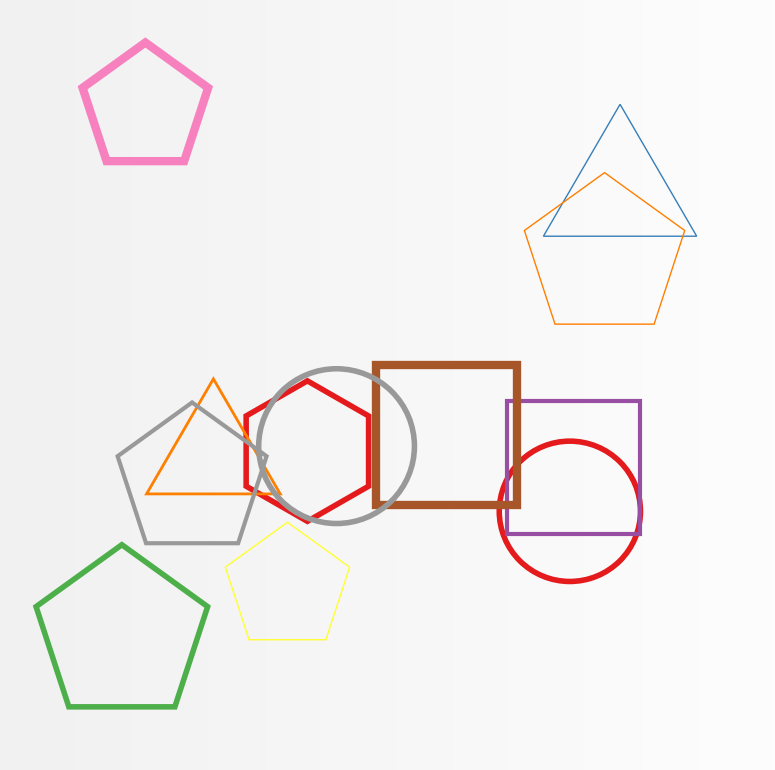[{"shape": "hexagon", "thickness": 2, "radius": 0.46, "center": [0.397, 0.414]}, {"shape": "circle", "thickness": 2, "radius": 0.46, "center": [0.735, 0.336]}, {"shape": "triangle", "thickness": 0.5, "radius": 0.57, "center": [0.8, 0.75]}, {"shape": "pentagon", "thickness": 2, "radius": 0.58, "center": [0.157, 0.176]}, {"shape": "square", "thickness": 1.5, "radius": 0.43, "center": [0.741, 0.393]}, {"shape": "pentagon", "thickness": 0.5, "radius": 0.54, "center": [0.78, 0.667]}, {"shape": "triangle", "thickness": 1, "radius": 0.5, "center": [0.275, 0.408]}, {"shape": "pentagon", "thickness": 0.5, "radius": 0.42, "center": [0.371, 0.237]}, {"shape": "square", "thickness": 3, "radius": 0.45, "center": [0.576, 0.435]}, {"shape": "pentagon", "thickness": 3, "radius": 0.43, "center": [0.188, 0.86]}, {"shape": "circle", "thickness": 2, "radius": 0.5, "center": [0.434, 0.421]}, {"shape": "pentagon", "thickness": 1.5, "radius": 0.51, "center": [0.248, 0.376]}]